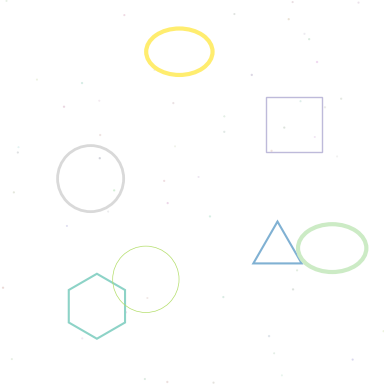[{"shape": "hexagon", "thickness": 1.5, "radius": 0.42, "center": [0.252, 0.205]}, {"shape": "square", "thickness": 1, "radius": 0.36, "center": [0.764, 0.677]}, {"shape": "triangle", "thickness": 1.5, "radius": 0.36, "center": [0.721, 0.352]}, {"shape": "circle", "thickness": 0.5, "radius": 0.43, "center": [0.379, 0.275]}, {"shape": "circle", "thickness": 2, "radius": 0.43, "center": [0.235, 0.536]}, {"shape": "oval", "thickness": 3, "radius": 0.44, "center": [0.863, 0.356]}, {"shape": "oval", "thickness": 3, "radius": 0.43, "center": [0.466, 0.866]}]